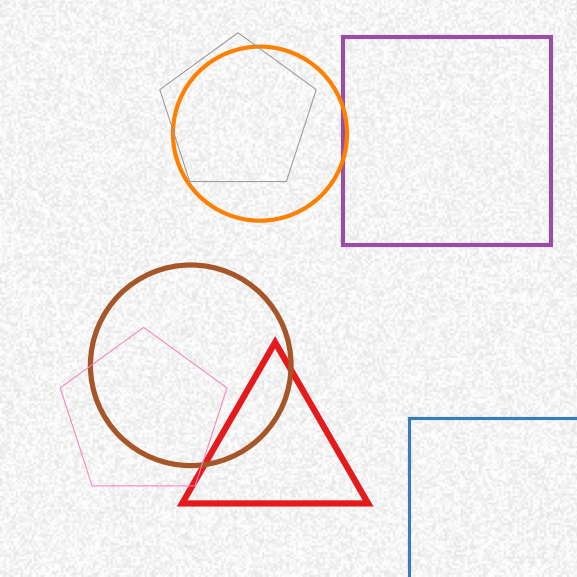[{"shape": "triangle", "thickness": 3, "radius": 0.93, "center": [0.476, 0.22]}, {"shape": "square", "thickness": 1.5, "radius": 0.81, "center": [0.869, 0.113]}, {"shape": "square", "thickness": 2, "radius": 0.9, "center": [0.773, 0.755]}, {"shape": "circle", "thickness": 2, "radius": 0.75, "center": [0.45, 0.768]}, {"shape": "circle", "thickness": 2.5, "radius": 0.87, "center": [0.33, 0.367]}, {"shape": "pentagon", "thickness": 0.5, "radius": 0.76, "center": [0.249, 0.281]}, {"shape": "pentagon", "thickness": 0.5, "radius": 0.71, "center": [0.412, 0.8]}]